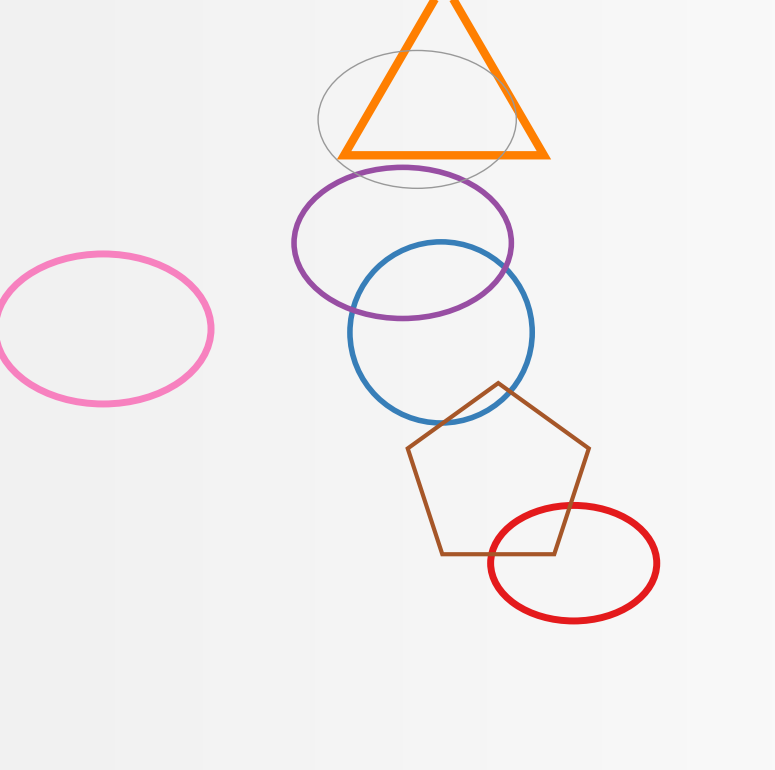[{"shape": "oval", "thickness": 2.5, "radius": 0.54, "center": [0.74, 0.269]}, {"shape": "circle", "thickness": 2, "radius": 0.59, "center": [0.569, 0.568]}, {"shape": "oval", "thickness": 2, "radius": 0.7, "center": [0.52, 0.685]}, {"shape": "triangle", "thickness": 3, "radius": 0.74, "center": [0.573, 0.873]}, {"shape": "pentagon", "thickness": 1.5, "radius": 0.61, "center": [0.643, 0.38]}, {"shape": "oval", "thickness": 2.5, "radius": 0.7, "center": [0.133, 0.573]}, {"shape": "oval", "thickness": 0.5, "radius": 0.64, "center": [0.538, 0.845]}]